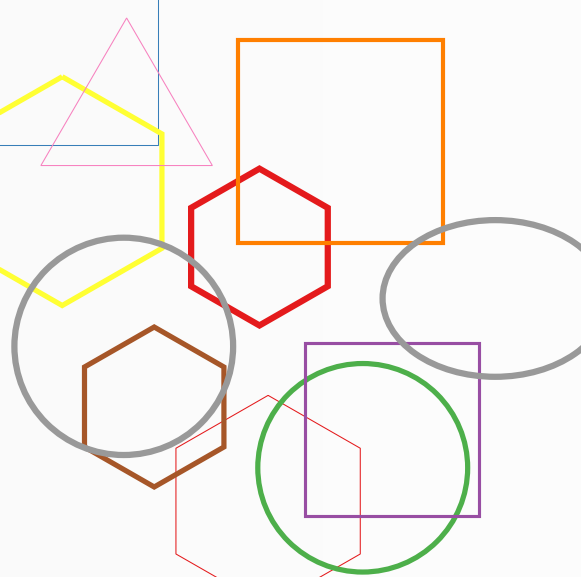[{"shape": "hexagon", "thickness": 3, "radius": 0.68, "center": [0.446, 0.571]}, {"shape": "hexagon", "thickness": 0.5, "radius": 0.92, "center": [0.461, 0.131]}, {"shape": "square", "thickness": 0.5, "radius": 0.75, "center": [0.121, 0.898]}, {"shape": "circle", "thickness": 2.5, "radius": 0.9, "center": [0.624, 0.189]}, {"shape": "square", "thickness": 1.5, "radius": 0.75, "center": [0.675, 0.256]}, {"shape": "square", "thickness": 2, "radius": 0.88, "center": [0.586, 0.754]}, {"shape": "hexagon", "thickness": 2.5, "radius": 0.99, "center": [0.107, 0.668]}, {"shape": "hexagon", "thickness": 2.5, "radius": 0.69, "center": [0.265, 0.294]}, {"shape": "triangle", "thickness": 0.5, "radius": 0.85, "center": [0.218, 0.798]}, {"shape": "circle", "thickness": 3, "radius": 0.94, "center": [0.213, 0.399]}, {"shape": "oval", "thickness": 3, "radius": 0.97, "center": [0.852, 0.482]}]